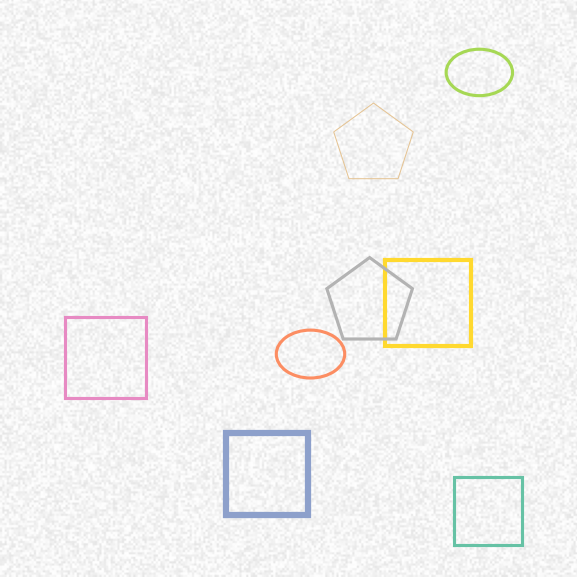[{"shape": "square", "thickness": 1.5, "radius": 0.3, "center": [0.845, 0.114]}, {"shape": "oval", "thickness": 1.5, "radius": 0.3, "center": [0.538, 0.386]}, {"shape": "square", "thickness": 3, "radius": 0.35, "center": [0.463, 0.179]}, {"shape": "square", "thickness": 1.5, "radius": 0.35, "center": [0.182, 0.38]}, {"shape": "oval", "thickness": 1.5, "radius": 0.29, "center": [0.83, 0.874]}, {"shape": "square", "thickness": 2, "radius": 0.37, "center": [0.741, 0.475]}, {"shape": "pentagon", "thickness": 0.5, "radius": 0.36, "center": [0.647, 0.748]}, {"shape": "pentagon", "thickness": 1.5, "radius": 0.39, "center": [0.64, 0.475]}]